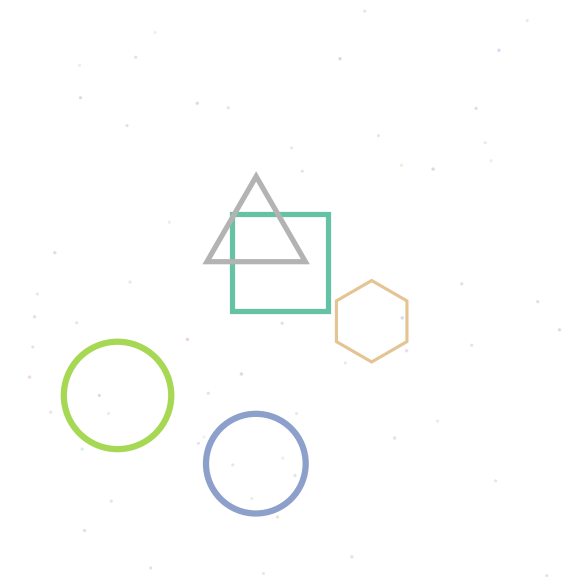[{"shape": "square", "thickness": 2.5, "radius": 0.42, "center": [0.485, 0.545]}, {"shape": "circle", "thickness": 3, "radius": 0.43, "center": [0.443, 0.196]}, {"shape": "circle", "thickness": 3, "radius": 0.47, "center": [0.204, 0.314]}, {"shape": "hexagon", "thickness": 1.5, "radius": 0.35, "center": [0.644, 0.443]}, {"shape": "triangle", "thickness": 2.5, "radius": 0.49, "center": [0.444, 0.595]}]